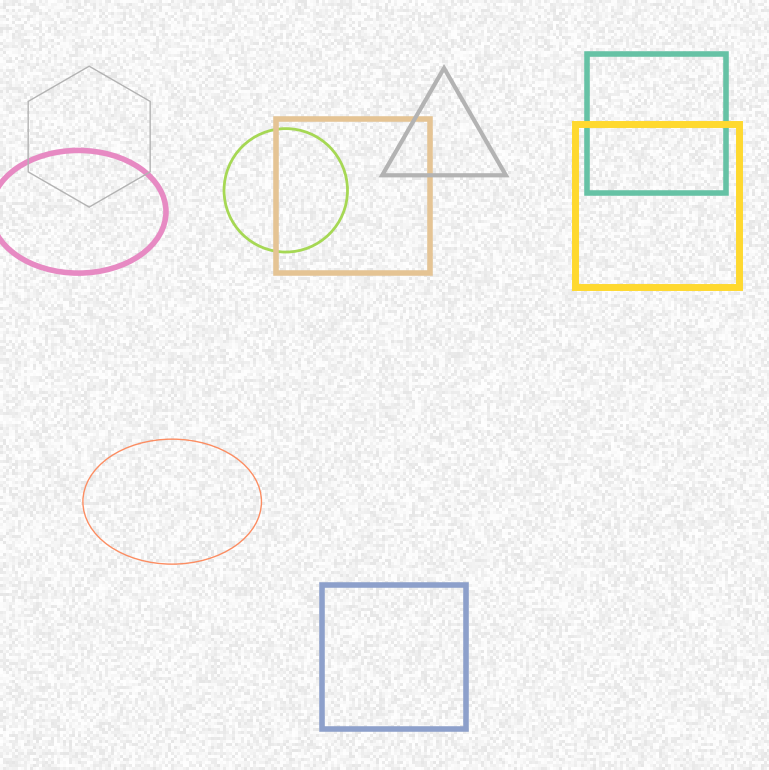[{"shape": "square", "thickness": 2, "radius": 0.45, "center": [0.853, 0.84]}, {"shape": "oval", "thickness": 0.5, "radius": 0.58, "center": [0.224, 0.349]}, {"shape": "square", "thickness": 2, "radius": 0.47, "center": [0.512, 0.147]}, {"shape": "oval", "thickness": 2, "radius": 0.57, "center": [0.102, 0.725]}, {"shape": "circle", "thickness": 1, "radius": 0.4, "center": [0.371, 0.753]}, {"shape": "square", "thickness": 2.5, "radius": 0.53, "center": [0.853, 0.733]}, {"shape": "square", "thickness": 2, "radius": 0.5, "center": [0.459, 0.745]}, {"shape": "triangle", "thickness": 1.5, "radius": 0.46, "center": [0.577, 0.819]}, {"shape": "hexagon", "thickness": 0.5, "radius": 0.46, "center": [0.116, 0.823]}]